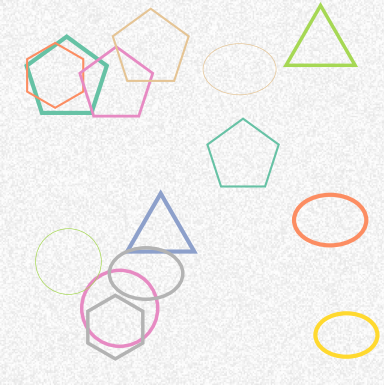[{"shape": "pentagon", "thickness": 1.5, "radius": 0.49, "center": [0.631, 0.594]}, {"shape": "pentagon", "thickness": 3, "radius": 0.55, "center": [0.173, 0.795]}, {"shape": "hexagon", "thickness": 1.5, "radius": 0.42, "center": [0.143, 0.804]}, {"shape": "oval", "thickness": 3, "radius": 0.47, "center": [0.858, 0.428]}, {"shape": "triangle", "thickness": 3, "radius": 0.5, "center": [0.417, 0.397]}, {"shape": "circle", "thickness": 2.5, "radius": 0.49, "center": [0.311, 0.199]}, {"shape": "pentagon", "thickness": 2, "radius": 0.5, "center": [0.302, 0.779]}, {"shape": "triangle", "thickness": 2.5, "radius": 0.52, "center": [0.833, 0.882]}, {"shape": "circle", "thickness": 0.5, "radius": 0.43, "center": [0.178, 0.321]}, {"shape": "oval", "thickness": 3, "radius": 0.4, "center": [0.9, 0.13]}, {"shape": "oval", "thickness": 0.5, "radius": 0.47, "center": [0.622, 0.82]}, {"shape": "pentagon", "thickness": 1.5, "radius": 0.52, "center": [0.391, 0.874]}, {"shape": "oval", "thickness": 2.5, "radius": 0.48, "center": [0.379, 0.29]}, {"shape": "hexagon", "thickness": 2.5, "radius": 0.41, "center": [0.3, 0.15]}]